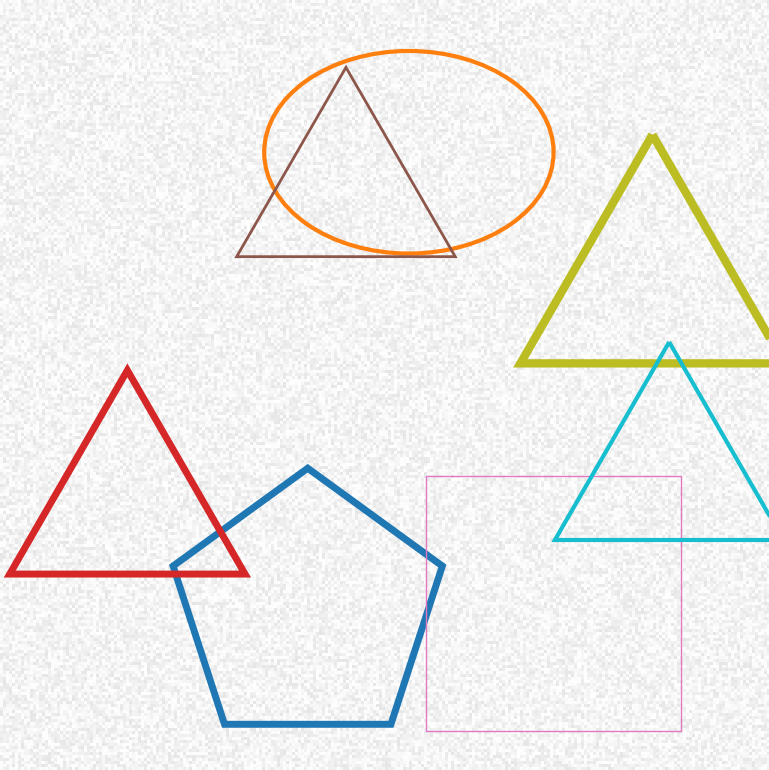[{"shape": "pentagon", "thickness": 2.5, "radius": 0.92, "center": [0.4, 0.208]}, {"shape": "oval", "thickness": 1.5, "radius": 0.94, "center": [0.531, 0.802]}, {"shape": "triangle", "thickness": 2.5, "radius": 0.88, "center": [0.165, 0.343]}, {"shape": "triangle", "thickness": 1, "radius": 0.82, "center": [0.449, 0.749]}, {"shape": "square", "thickness": 0.5, "radius": 0.83, "center": [0.718, 0.216]}, {"shape": "triangle", "thickness": 3, "radius": 0.99, "center": [0.847, 0.627]}, {"shape": "triangle", "thickness": 1.5, "radius": 0.86, "center": [0.869, 0.384]}]